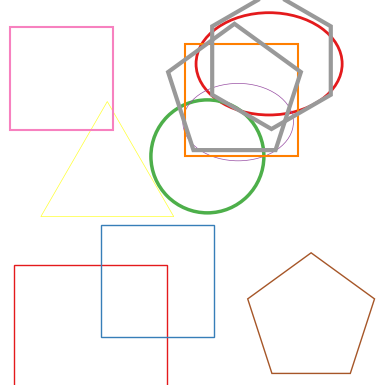[{"shape": "square", "thickness": 1, "radius": 0.99, "center": [0.235, 0.114]}, {"shape": "oval", "thickness": 2, "radius": 0.95, "center": [0.699, 0.834]}, {"shape": "square", "thickness": 1, "radius": 0.73, "center": [0.409, 0.27]}, {"shape": "circle", "thickness": 2.5, "radius": 0.73, "center": [0.539, 0.594]}, {"shape": "oval", "thickness": 0.5, "radius": 0.72, "center": [0.619, 0.683]}, {"shape": "square", "thickness": 1.5, "radius": 0.73, "center": [0.627, 0.741]}, {"shape": "triangle", "thickness": 0.5, "radius": 1.0, "center": [0.279, 0.537]}, {"shape": "pentagon", "thickness": 1, "radius": 0.87, "center": [0.808, 0.17]}, {"shape": "square", "thickness": 1.5, "radius": 0.67, "center": [0.16, 0.796]}, {"shape": "pentagon", "thickness": 3, "radius": 0.91, "center": [0.609, 0.757]}, {"shape": "hexagon", "thickness": 3, "radius": 0.89, "center": [0.705, 0.843]}]